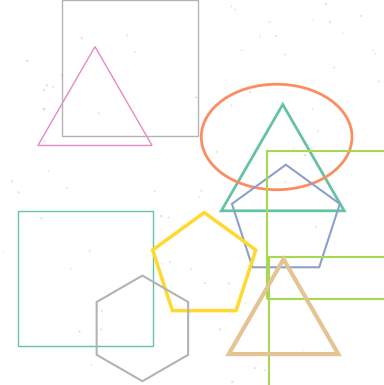[{"shape": "triangle", "thickness": 2, "radius": 0.92, "center": [0.734, 0.545]}, {"shape": "square", "thickness": 1, "radius": 0.88, "center": [0.221, 0.276]}, {"shape": "oval", "thickness": 2, "radius": 0.98, "center": [0.719, 0.644]}, {"shape": "pentagon", "thickness": 1.5, "radius": 0.74, "center": [0.743, 0.425]}, {"shape": "triangle", "thickness": 1, "radius": 0.86, "center": [0.247, 0.708]}, {"shape": "square", "thickness": 1.5, "radius": 0.92, "center": [0.882, 0.149]}, {"shape": "square", "thickness": 1.5, "radius": 0.96, "center": [0.885, 0.415]}, {"shape": "pentagon", "thickness": 2.5, "radius": 0.7, "center": [0.53, 0.307]}, {"shape": "triangle", "thickness": 3, "radius": 0.82, "center": [0.736, 0.162]}, {"shape": "square", "thickness": 1, "radius": 0.88, "center": [0.337, 0.824]}, {"shape": "hexagon", "thickness": 1.5, "radius": 0.69, "center": [0.37, 0.147]}]